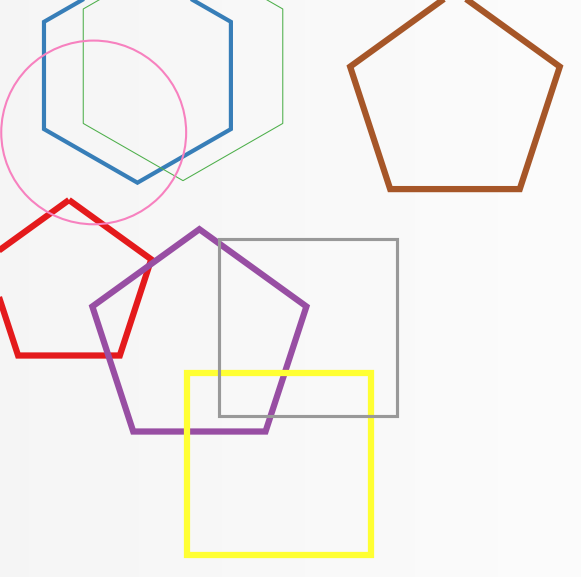[{"shape": "pentagon", "thickness": 3, "radius": 0.74, "center": [0.119, 0.504]}, {"shape": "hexagon", "thickness": 2, "radius": 0.93, "center": [0.236, 0.868]}, {"shape": "hexagon", "thickness": 0.5, "radius": 0.99, "center": [0.315, 0.884]}, {"shape": "pentagon", "thickness": 3, "radius": 0.97, "center": [0.343, 0.409]}, {"shape": "square", "thickness": 3, "radius": 0.79, "center": [0.48, 0.195]}, {"shape": "pentagon", "thickness": 3, "radius": 0.95, "center": [0.783, 0.825]}, {"shape": "circle", "thickness": 1, "radius": 0.8, "center": [0.161, 0.77]}, {"shape": "square", "thickness": 1.5, "radius": 0.76, "center": [0.529, 0.432]}]